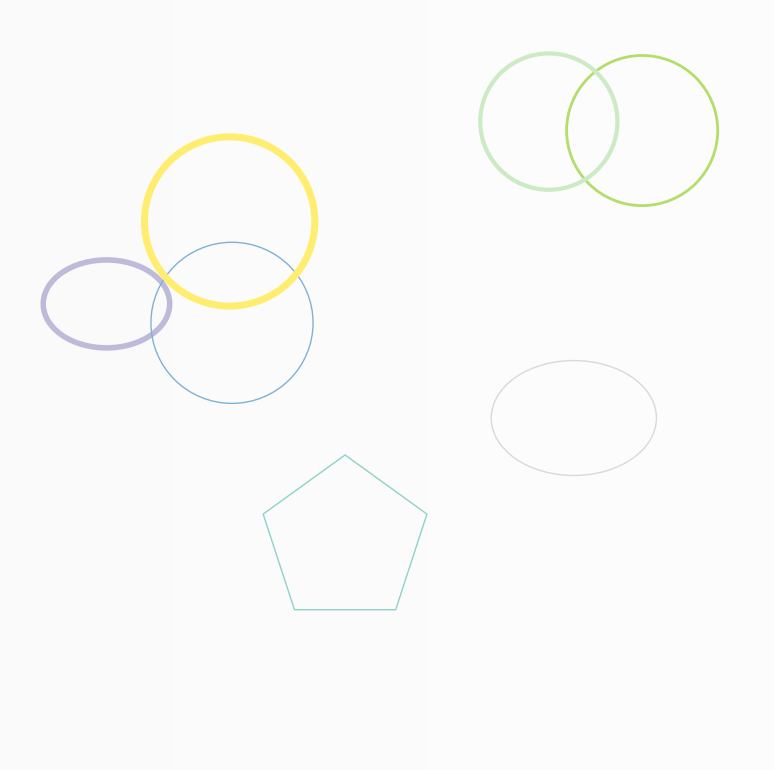[{"shape": "pentagon", "thickness": 0.5, "radius": 0.56, "center": [0.445, 0.298]}, {"shape": "oval", "thickness": 2, "radius": 0.41, "center": [0.137, 0.605]}, {"shape": "circle", "thickness": 0.5, "radius": 0.52, "center": [0.299, 0.581]}, {"shape": "circle", "thickness": 1, "radius": 0.49, "center": [0.829, 0.83]}, {"shape": "oval", "thickness": 0.5, "radius": 0.53, "center": [0.74, 0.457]}, {"shape": "circle", "thickness": 1.5, "radius": 0.44, "center": [0.708, 0.842]}, {"shape": "circle", "thickness": 2.5, "radius": 0.55, "center": [0.296, 0.712]}]